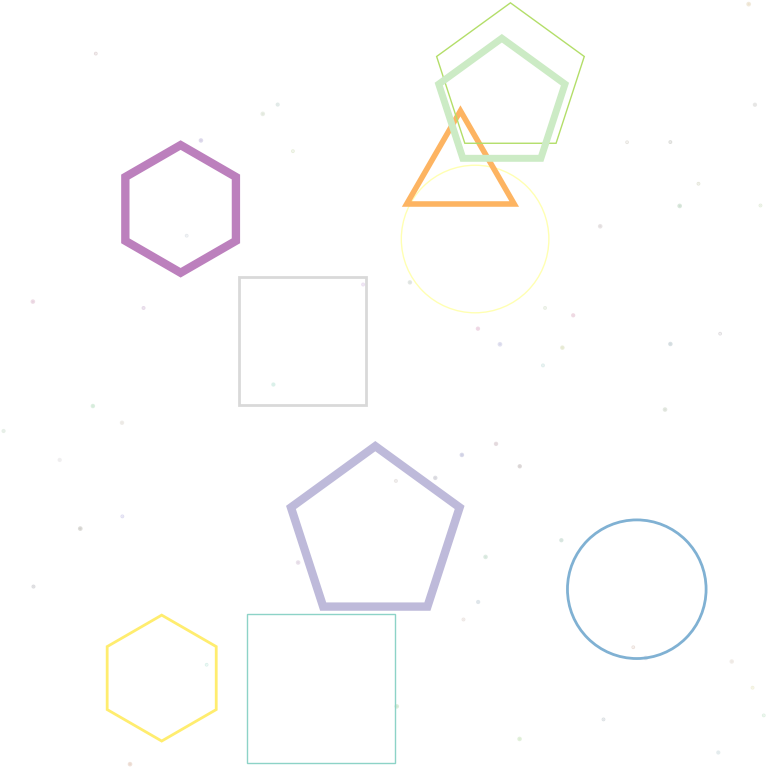[{"shape": "square", "thickness": 0.5, "radius": 0.48, "center": [0.417, 0.105]}, {"shape": "circle", "thickness": 0.5, "radius": 0.48, "center": [0.617, 0.69]}, {"shape": "pentagon", "thickness": 3, "radius": 0.58, "center": [0.487, 0.305]}, {"shape": "circle", "thickness": 1, "radius": 0.45, "center": [0.827, 0.235]}, {"shape": "triangle", "thickness": 2, "radius": 0.4, "center": [0.598, 0.775]}, {"shape": "pentagon", "thickness": 0.5, "radius": 0.5, "center": [0.663, 0.895]}, {"shape": "square", "thickness": 1, "radius": 0.41, "center": [0.393, 0.557]}, {"shape": "hexagon", "thickness": 3, "radius": 0.41, "center": [0.235, 0.729]}, {"shape": "pentagon", "thickness": 2.5, "radius": 0.43, "center": [0.652, 0.864]}, {"shape": "hexagon", "thickness": 1, "radius": 0.41, "center": [0.21, 0.119]}]